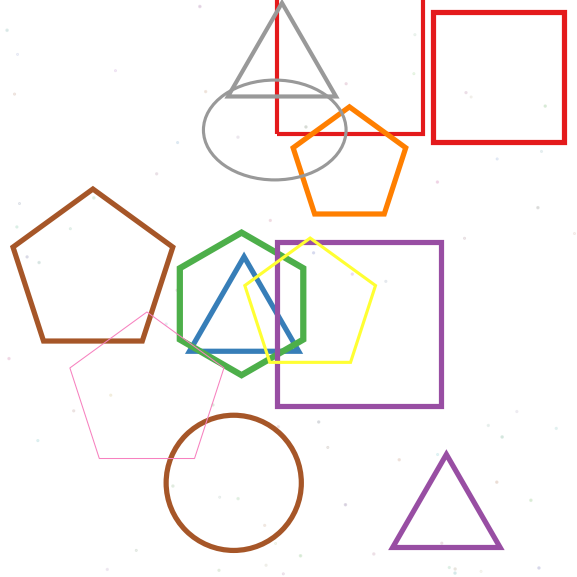[{"shape": "square", "thickness": 2, "radius": 0.63, "center": [0.606, 0.893]}, {"shape": "square", "thickness": 2.5, "radius": 0.57, "center": [0.864, 0.866]}, {"shape": "triangle", "thickness": 2.5, "radius": 0.55, "center": [0.423, 0.445]}, {"shape": "hexagon", "thickness": 3, "radius": 0.62, "center": [0.418, 0.473]}, {"shape": "triangle", "thickness": 2.5, "radius": 0.54, "center": [0.773, 0.105]}, {"shape": "square", "thickness": 2.5, "radius": 0.71, "center": [0.621, 0.438]}, {"shape": "pentagon", "thickness": 2.5, "radius": 0.51, "center": [0.605, 0.712]}, {"shape": "pentagon", "thickness": 1.5, "radius": 0.59, "center": [0.537, 0.468]}, {"shape": "pentagon", "thickness": 2.5, "radius": 0.73, "center": [0.161, 0.526]}, {"shape": "circle", "thickness": 2.5, "radius": 0.59, "center": [0.405, 0.163]}, {"shape": "pentagon", "thickness": 0.5, "radius": 0.7, "center": [0.254, 0.319]}, {"shape": "triangle", "thickness": 2, "radius": 0.54, "center": [0.488, 0.886]}, {"shape": "oval", "thickness": 1.5, "radius": 0.62, "center": [0.476, 0.774]}]